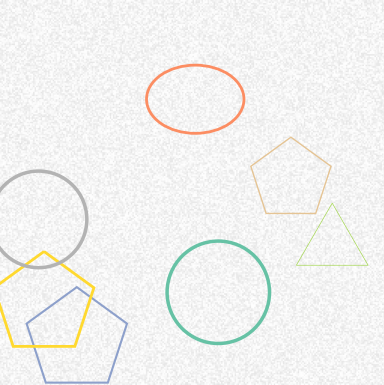[{"shape": "circle", "thickness": 2.5, "radius": 0.67, "center": [0.567, 0.241]}, {"shape": "oval", "thickness": 2, "radius": 0.63, "center": [0.507, 0.742]}, {"shape": "pentagon", "thickness": 1.5, "radius": 0.69, "center": [0.2, 0.117]}, {"shape": "triangle", "thickness": 0.5, "radius": 0.54, "center": [0.863, 0.365]}, {"shape": "pentagon", "thickness": 2, "radius": 0.68, "center": [0.114, 0.211]}, {"shape": "pentagon", "thickness": 1, "radius": 0.55, "center": [0.756, 0.534]}, {"shape": "circle", "thickness": 2.5, "radius": 0.63, "center": [0.1, 0.43]}]